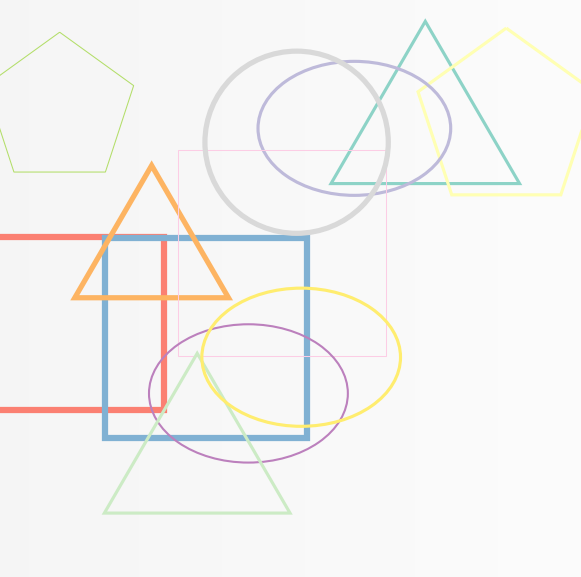[{"shape": "triangle", "thickness": 1.5, "radius": 0.94, "center": [0.732, 0.775]}, {"shape": "pentagon", "thickness": 1.5, "radius": 0.8, "center": [0.871, 0.791]}, {"shape": "oval", "thickness": 1.5, "radius": 0.83, "center": [0.61, 0.777]}, {"shape": "square", "thickness": 3, "radius": 0.75, "center": [0.132, 0.439]}, {"shape": "square", "thickness": 3, "radius": 0.87, "center": [0.354, 0.414]}, {"shape": "triangle", "thickness": 2.5, "radius": 0.76, "center": [0.261, 0.56]}, {"shape": "pentagon", "thickness": 0.5, "radius": 0.67, "center": [0.103, 0.81]}, {"shape": "square", "thickness": 0.5, "radius": 0.89, "center": [0.485, 0.56]}, {"shape": "circle", "thickness": 2.5, "radius": 0.79, "center": [0.51, 0.753]}, {"shape": "oval", "thickness": 1, "radius": 0.86, "center": [0.427, 0.318]}, {"shape": "triangle", "thickness": 1.5, "radius": 0.92, "center": [0.339, 0.203]}, {"shape": "oval", "thickness": 1.5, "radius": 0.85, "center": [0.518, 0.381]}]